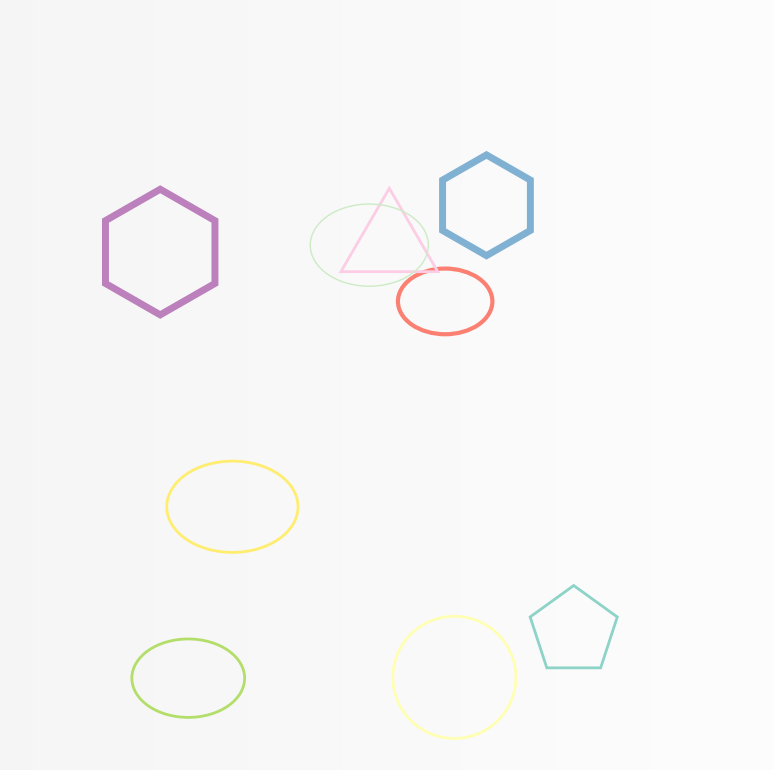[{"shape": "pentagon", "thickness": 1, "radius": 0.3, "center": [0.74, 0.18]}, {"shape": "circle", "thickness": 1, "radius": 0.4, "center": [0.586, 0.12]}, {"shape": "oval", "thickness": 1.5, "radius": 0.3, "center": [0.574, 0.609]}, {"shape": "hexagon", "thickness": 2.5, "radius": 0.33, "center": [0.628, 0.733]}, {"shape": "oval", "thickness": 1, "radius": 0.36, "center": [0.243, 0.119]}, {"shape": "triangle", "thickness": 1, "radius": 0.36, "center": [0.502, 0.683]}, {"shape": "hexagon", "thickness": 2.5, "radius": 0.41, "center": [0.207, 0.673]}, {"shape": "oval", "thickness": 0.5, "radius": 0.38, "center": [0.477, 0.682]}, {"shape": "oval", "thickness": 1, "radius": 0.42, "center": [0.3, 0.342]}]